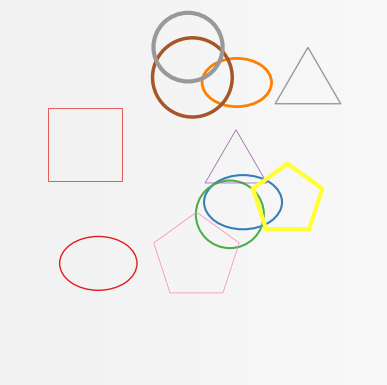[{"shape": "oval", "thickness": 1, "radius": 0.5, "center": [0.254, 0.316]}, {"shape": "square", "thickness": 0.5, "radius": 0.48, "center": [0.22, 0.625]}, {"shape": "oval", "thickness": 1.5, "radius": 0.5, "center": [0.627, 0.475]}, {"shape": "circle", "thickness": 1.5, "radius": 0.44, "center": [0.593, 0.443]}, {"shape": "triangle", "thickness": 0.5, "radius": 0.46, "center": [0.609, 0.571]}, {"shape": "oval", "thickness": 2, "radius": 0.45, "center": [0.611, 0.786]}, {"shape": "pentagon", "thickness": 3, "radius": 0.47, "center": [0.742, 0.481]}, {"shape": "circle", "thickness": 2.5, "radius": 0.51, "center": [0.496, 0.799]}, {"shape": "pentagon", "thickness": 0.5, "radius": 0.58, "center": [0.507, 0.333]}, {"shape": "circle", "thickness": 3, "radius": 0.45, "center": [0.485, 0.878]}, {"shape": "triangle", "thickness": 1, "radius": 0.49, "center": [0.795, 0.779]}]